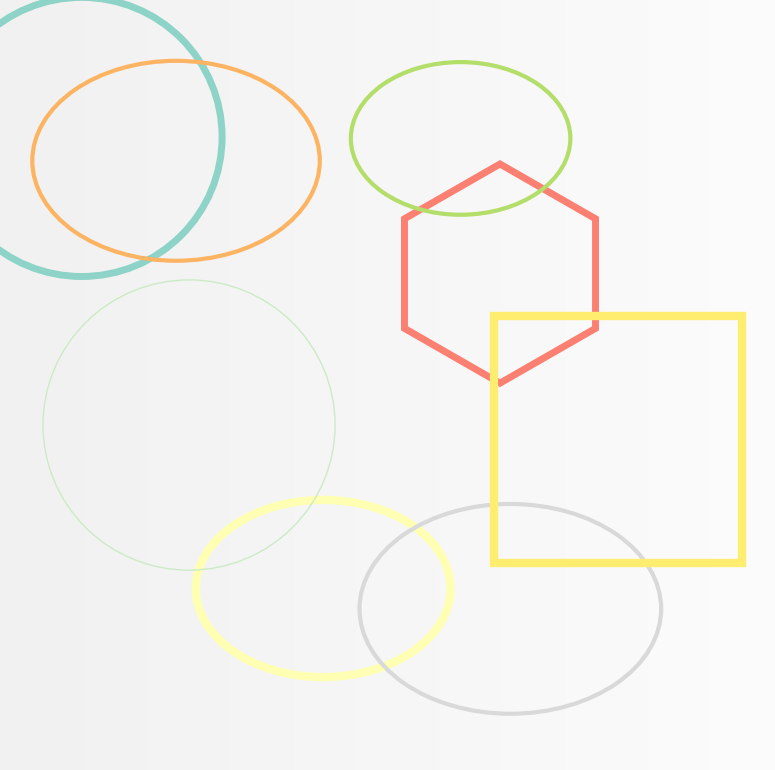[{"shape": "circle", "thickness": 2.5, "radius": 0.91, "center": [0.105, 0.822]}, {"shape": "oval", "thickness": 3, "radius": 0.82, "center": [0.417, 0.236]}, {"shape": "hexagon", "thickness": 2.5, "radius": 0.71, "center": [0.645, 0.645]}, {"shape": "oval", "thickness": 1.5, "radius": 0.93, "center": [0.227, 0.791]}, {"shape": "oval", "thickness": 1.5, "radius": 0.71, "center": [0.594, 0.82]}, {"shape": "oval", "thickness": 1.5, "radius": 0.97, "center": [0.658, 0.209]}, {"shape": "circle", "thickness": 0.5, "radius": 0.94, "center": [0.244, 0.448]}, {"shape": "square", "thickness": 3, "radius": 0.8, "center": [0.798, 0.429]}]